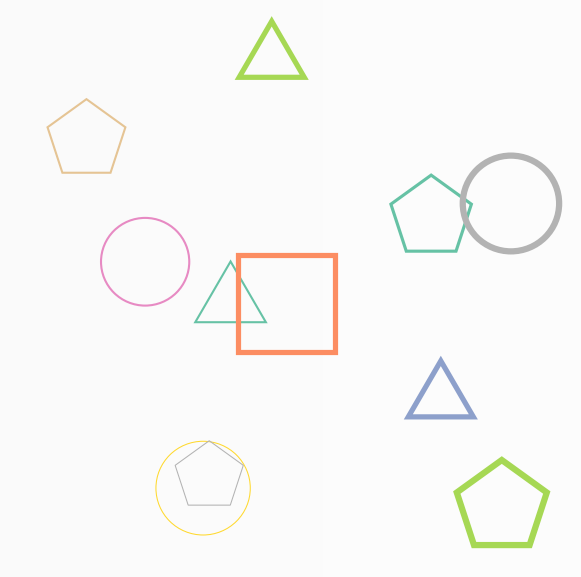[{"shape": "triangle", "thickness": 1, "radius": 0.35, "center": [0.397, 0.476]}, {"shape": "pentagon", "thickness": 1.5, "radius": 0.36, "center": [0.742, 0.623]}, {"shape": "square", "thickness": 2.5, "radius": 0.42, "center": [0.493, 0.473]}, {"shape": "triangle", "thickness": 2.5, "radius": 0.32, "center": [0.758, 0.31]}, {"shape": "circle", "thickness": 1, "radius": 0.38, "center": [0.25, 0.546]}, {"shape": "pentagon", "thickness": 3, "radius": 0.41, "center": [0.863, 0.121]}, {"shape": "triangle", "thickness": 2.5, "radius": 0.32, "center": [0.467, 0.898]}, {"shape": "circle", "thickness": 0.5, "radius": 0.41, "center": [0.349, 0.154]}, {"shape": "pentagon", "thickness": 1, "radius": 0.35, "center": [0.149, 0.757]}, {"shape": "pentagon", "thickness": 0.5, "radius": 0.31, "center": [0.36, 0.174]}, {"shape": "circle", "thickness": 3, "radius": 0.41, "center": [0.879, 0.647]}]